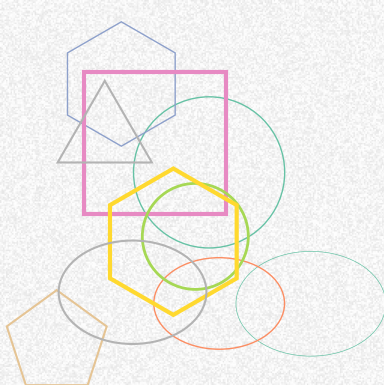[{"shape": "oval", "thickness": 0.5, "radius": 0.97, "center": [0.807, 0.211]}, {"shape": "circle", "thickness": 1, "radius": 0.98, "center": [0.543, 0.552]}, {"shape": "oval", "thickness": 1, "radius": 0.85, "center": [0.569, 0.212]}, {"shape": "hexagon", "thickness": 1, "radius": 0.81, "center": [0.315, 0.782]}, {"shape": "square", "thickness": 3, "radius": 0.92, "center": [0.403, 0.629]}, {"shape": "circle", "thickness": 2, "radius": 0.69, "center": [0.507, 0.386]}, {"shape": "hexagon", "thickness": 3, "radius": 0.95, "center": [0.45, 0.372]}, {"shape": "pentagon", "thickness": 1.5, "radius": 0.68, "center": [0.147, 0.11]}, {"shape": "oval", "thickness": 1.5, "radius": 0.96, "center": [0.344, 0.241]}, {"shape": "triangle", "thickness": 1.5, "radius": 0.71, "center": [0.272, 0.649]}]